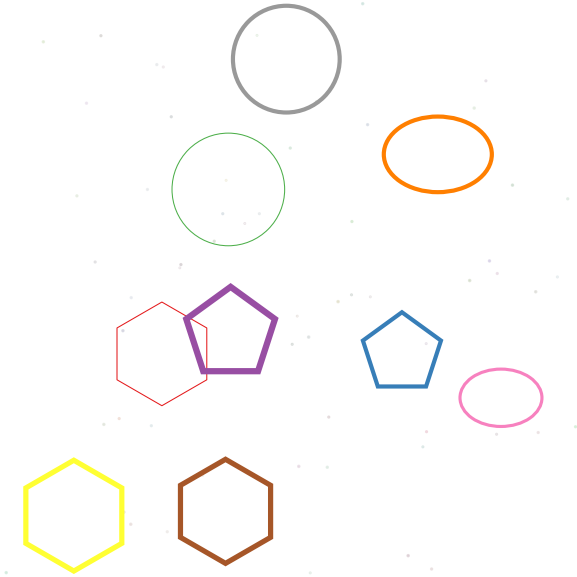[{"shape": "hexagon", "thickness": 0.5, "radius": 0.45, "center": [0.28, 0.386]}, {"shape": "pentagon", "thickness": 2, "radius": 0.36, "center": [0.696, 0.387]}, {"shape": "circle", "thickness": 0.5, "radius": 0.49, "center": [0.395, 0.671]}, {"shape": "pentagon", "thickness": 3, "radius": 0.4, "center": [0.399, 0.422]}, {"shape": "oval", "thickness": 2, "radius": 0.47, "center": [0.758, 0.732]}, {"shape": "hexagon", "thickness": 2.5, "radius": 0.48, "center": [0.128, 0.106]}, {"shape": "hexagon", "thickness": 2.5, "radius": 0.45, "center": [0.391, 0.114]}, {"shape": "oval", "thickness": 1.5, "radius": 0.35, "center": [0.867, 0.31]}, {"shape": "circle", "thickness": 2, "radius": 0.46, "center": [0.496, 0.897]}]